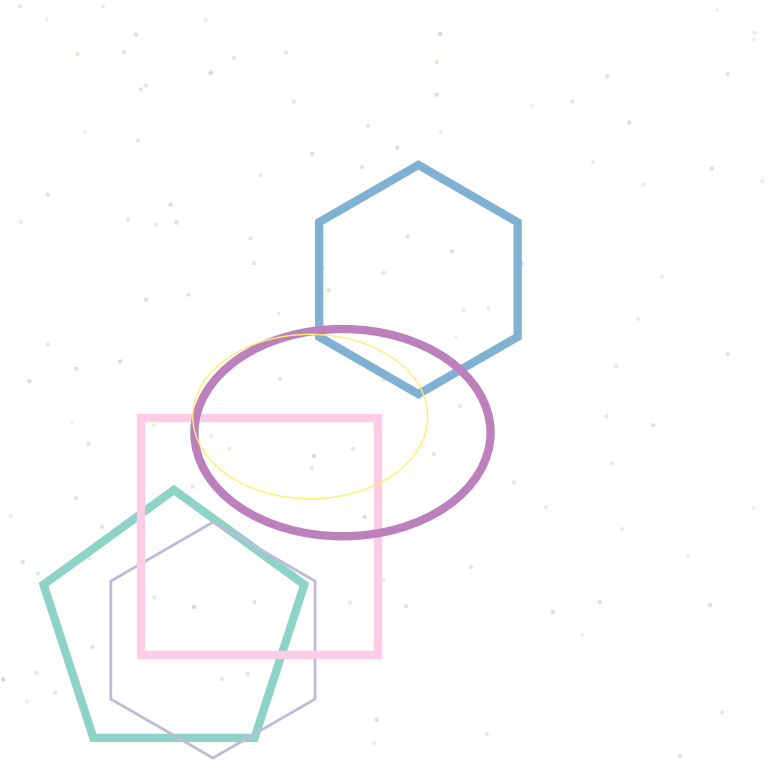[{"shape": "pentagon", "thickness": 3, "radius": 0.89, "center": [0.226, 0.186]}, {"shape": "hexagon", "thickness": 1, "radius": 0.77, "center": [0.277, 0.169]}, {"shape": "hexagon", "thickness": 3, "radius": 0.74, "center": [0.543, 0.637]}, {"shape": "square", "thickness": 3, "radius": 0.77, "center": [0.337, 0.304]}, {"shape": "oval", "thickness": 3, "radius": 0.96, "center": [0.445, 0.438]}, {"shape": "oval", "thickness": 0.5, "radius": 0.76, "center": [0.403, 0.459]}]